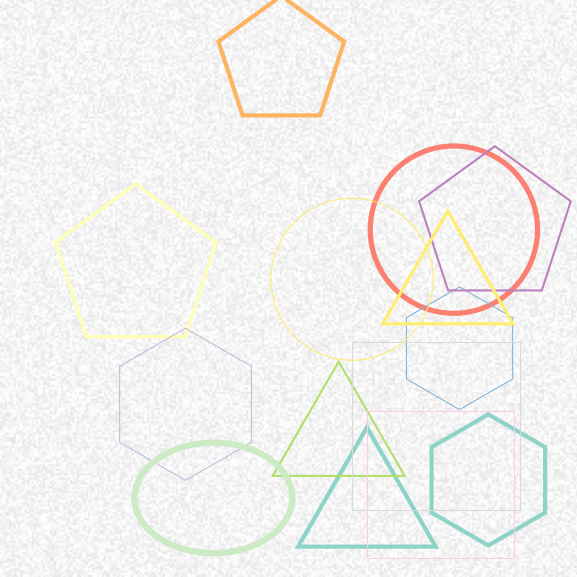[{"shape": "hexagon", "thickness": 2, "radius": 0.57, "center": [0.846, 0.168]}, {"shape": "triangle", "thickness": 2, "radius": 0.69, "center": [0.635, 0.121]}, {"shape": "pentagon", "thickness": 1.5, "radius": 0.73, "center": [0.235, 0.535]}, {"shape": "hexagon", "thickness": 0.5, "radius": 0.66, "center": [0.321, 0.299]}, {"shape": "circle", "thickness": 2.5, "radius": 0.72, "center": [0.786, 0.601]}, {"shape": "hexagon", "thickness": 0.5, "radius": 0.53, "center": [0.796, 0.396]}, {"shape": "pentagon", "thickness": 2, "radius": 0.57, "center": [0.487, 0.892]}, {"shape": "triangle", "thickness": 1, "radius": 0.66, "center": [0.586, 0.241]}, {"shape": "square", "thickness": 0.5, "radius": 0.64, "center": [0.762, 0.16]}, {"shape": "square", "thickness": 0.5, "radius": 0.73, "center": [0.754, 0.261]}, {"shape": "pentagon", "thickness": 1, "radius": 0.69, "center": [0.857, 0.608]}, {"shape": "oval", "thickness": 3, "radius": 0.68, "center": [0.37, 0.137]}, {"shape": "triangle", "thickness": 1.5, "radius": 0.65, "center": [0.775, 0.504]}, {"shape": "circle", "thickness": 0.5, "radius": 0.7, "center": [0.61, 0.516]}]